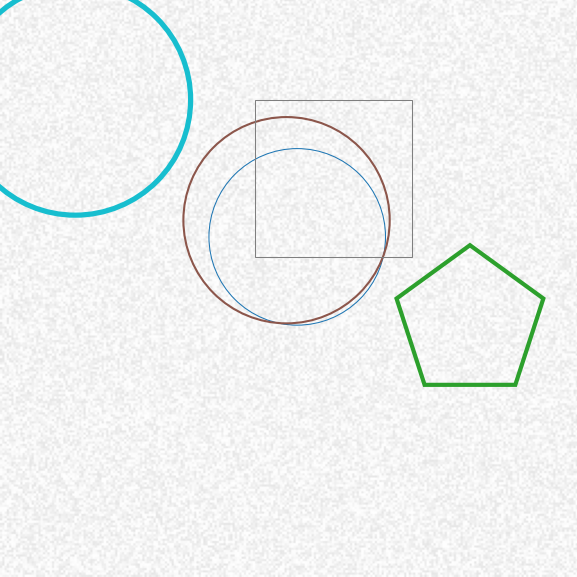[{"shape": "circle", "thickness": 0.5, "radius": 0.76, "center": [0.515, 0.589]}, {"shape": "pentagon", "thickness": 2, "radius": 0.67, "center": [0.814, 0.441]}, {"shape": "circle", "thickness": 1, "radius": 0.89, "center": [0.496, 0.618]}, {"shape": "square", "thickness": 0.5, "radius": 0.68, "center": [0.577, 0.69]}, {"shape": "circle", "thickness": 2.5, "radius": 1.0, "center": [0.13, 0.826]}]